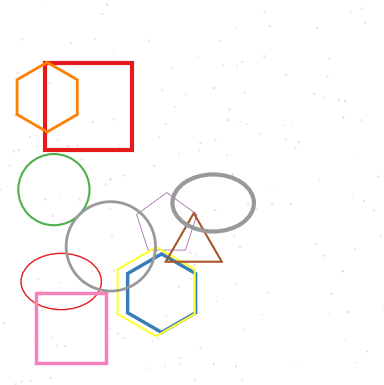[{"shape": "oval", "thickness": 1, "radius": 0.52, "center": [0.159, 0.269]}, {"shape": "square", "thickness": 3, "radius": 0.56, "center": [0.23, 0.724]}, {"shape": "hexagon", "thickness": 2.5, "radius": 0.51, "center": [0.42, 0.239]}, {"shape": "circle", "thickness": 1.5, "radius": 0.46, "center": [0.14, 0.507]}, {"shape": "pentagon", "thickness": 0.5, "radius": 0.41, "center": [0.433, 0.417]}, {"shape": "hexagon", "thickness": 2, "radius": 0.45, "center": [0.122, 0.748]}, {"shape": "hexagon", "thickness": 1.5, "radius": 0.58, "center": [0.406, 0.242]}, {"shape": "triangle", "thickness": 1.5, "radius": 0.42, "center": [0.503, 0.362]}, {"shape": "square", "thickness": 2.5, "radius": 0.45, "center": [0.185, 0.148]}, {"shape": "circle", "thickness": 2, "radius": 0.58, "center": [0.288, 0.36]}, {"shape": "oval", "thickness": 3, "radius": 0.53, "center": [0.554, 0.473]}]